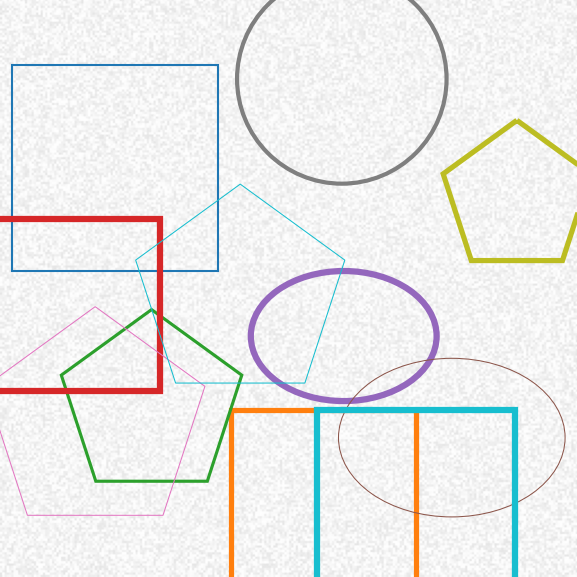[{"shape": "square", "thickness": 1, "radius": 0.89, "center": [0.2, 0.709]}, {"shape": "square", "thickness": 2.5, "radius": 0.8, "center": [0.56, 0.129]}, {"shape": "pentagon", "thickness": 1.5, "radius": 0.82, "center": [0.262, 0.299]}, {"shape": "square", "thickness": 3, "radius": 0.74, "center": [0.129, 0.472]}, {"shape": "oval", "thickness": 3, "radius": 0.8, "center": [0.595, 0.417]}, {"shape": "oval", "thickness": 0.5, "radius": 0.98, "center": [0.782, 0.241]}, {"shape": "pentagon", "thickness": 0.5, "radius": 1.0, "center": [0.165, 0.268]}, {"shape": "circle", "thickness": 2, "radius": 0.91, "center": [0.592, 0.862]}, {"shape": "pentagon", "thickness": 2.5, "radius": 0.67, "center": [0.895, 0.657]}, {"shape": "pentagon", "thickness": 0.5, "radius": 0.95, "center": [0.416, 0.49]}, {"shape": "square", "thickness": 3, "radius": 0.86, "center": [0.72, 0.117]}]